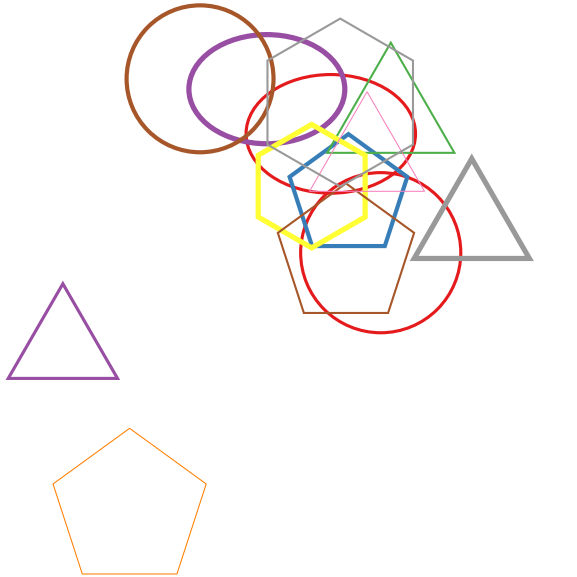[{"shape": "circle", "thickness": 1.5, "radius": 0.69, "center": [0.659, 0.562]}, {"shape": "oval", "thickness": 1.5, "radius": 0.73, "center": [0.573, 0.767]}, {"shape": "pentagon", "thickness": 2, "radius": 0.54, "center": [0.603, 0.66]}, {"shape": "triangle", "thickness": 1, "radius": 0.64, "center": [0.677, 0.798]}, {"shape": "triangle", "thickness": 1.5, "radius": 0.55, "center": [0.109, 0.398]}, {"shape": "oval", "thickness": 2.5, "radius": 0.67, "center": [0.462, 0.845]}, {"shape": "pentagon", "thickness": 0.5, "radius": 0.7, "center": [0.224, 0.118]}, {"shape": "hexagon", "thickness": 2.5, "radius": 0.53, "center": [0.54, 0.677]}, {"shape": "pentagon", "thickness": 1, "radius": 0.62, "center": [0.599, 0.558]}, {"shape": "circle", "thickness": 2, "radius": 0.64, "center": [0.346, 0.863]}, {"shape": "triangle", "thickness": 0.5, "radius": 0.57, "center": [0.636, 0.725]}, {"shape": "triangle", "thickness": 2.5, "radius": 0.58, "center": [0.817, 0.609]}, {"shape": "hexagon", "thickness": 1, "radius": 0.73, "center": [0.589, 0.821]}]